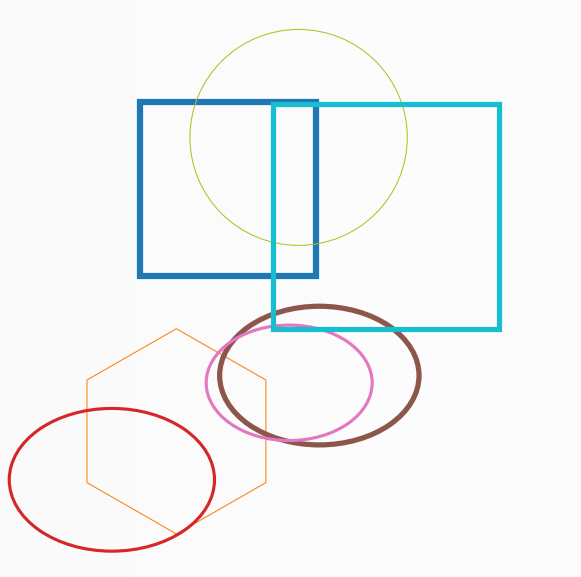[{"shape": "square", "thickness": 3, "radius": 0.76, "center": [0.393, 0.672]}, {"shape": "hexagon", "thickness": 0.5, "radius": 0.89, "center": [0.304, 0.252]}, {"shape": "oval", "thickness": 1.5, "radius": 0.88, "center": [0.192, 0.168]}, {"shape": "oval", "thickness": 2.5, "radius": 0.86, "center": [0.549, 0.349]}, {"shape": "oval", "thickness": 1.5, "radius": 0.71, "center": [0.498, 0.336]}, {"shape": "circle", "thickness": 0.5, "radius": 0.93, "center": [0.514, 0.761]}, {"shape": "square", "thickness": 2.5, "radius": 0.97, "center": [0.664, 0.625]}]